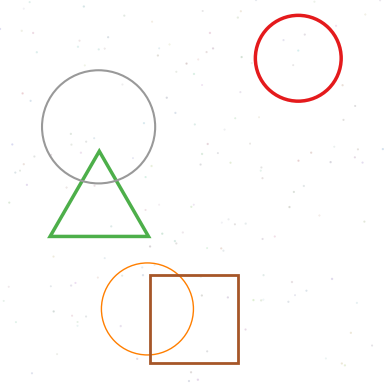[{"shape": "circle", "thickness": 2.5, "radius": 0.56, "center": [0.775, 0.849]}, {"shape": "triangle", "thickness": 2.5, "radius": 0.74, "center": [0.258, 0.46]}, {"shape": "circle", "thickness": 1, "radius": 0.6, "center": [0.383, 0.198]}, {"shape": "square", "thickness": 2, "radius": 0.57, "center": [0.504, 0.171]}, {"shape": "circle", "thickness": 1.5, "radius": 0.73, "center": [0.256, 0.671]}]